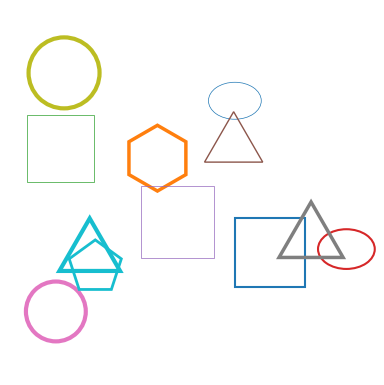[{"shape": "oval", "thickness": 0.5, "radius": 0.34, "center": [0.61, 0.738]}, {"shape": "square", "thickness": 1.5, "radius": 0.45, "center": [0.701, 0.344]}, {"shape": "hexagon", "thickness": 2.5, "radius": 0.43, "center": [0.409, 0.589]}, {"shape": "square", "thickness": 0.5, "radius": 0.43, "center": [0.158, 0.615]}, {"shape": "oval", "thickness": 1.5, "radius": 0.37, "center": [0.9, 0.353]}, {"shape": "square", "thickness": 0.5, "radius": 0.47, "center": [0.461, 0.423]}, {"shape": "triangle", "thickness": 1, "radius": 0.44, "center": [0.607, 0.623]}, {"shape": "circle", "thickness": 3, "radius": 0.39, "center": [0.145, 0.191]}, {"shape": "triangle", "thickness": 2.5, "radius": 0.48, "center": [0.808, 0.379]}, {"shape": "circle", "thickness": 3, "radius": 0.46, "center": [0.166, 0.811]}, {"shape": "triangle", "thickness": 3, "radius": 0.46, "center": [0.233, 0.342]}, {"shape": "pentagon", "thickness": 2, "radius": 0.36, "center": [0.247, 0.306]}]